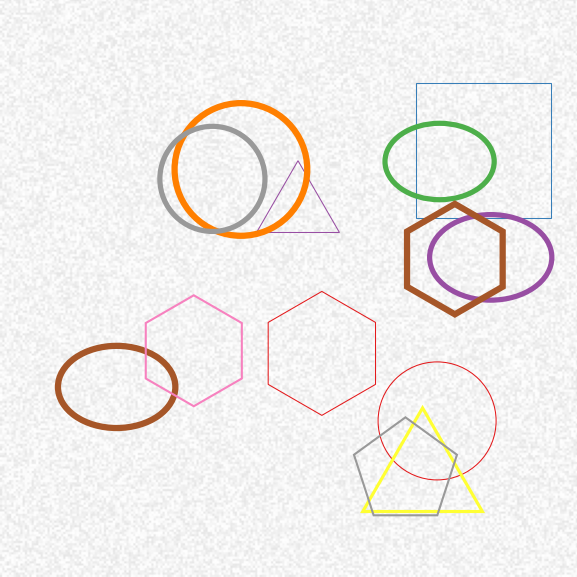[{"shape": "circle", "thickness": 0.5, "radius": 0.51, "center": [0.757, 0.27]}, {"shape": "hexagon", "thickness": 0.5, "radius": 0.54, "center": [0.557, 0.387]}, {"shape": "square", "thickness": 0.5, "radius": 0.59, "center": [0.838, 0.739]}, {"shape": "oval", "thickness": 2.5, "radius": 0.47, "center": [0.761, 0.719]}, {"shape": "oval", "thickness": 2.5, "radius": 0.53, "center": [0.85, 0.553]}, {"shape": "triangle", "thickness": 0.5, "radius": 0.41, "center": [0.516, 0.638]}, {"shape": "circle", "thickness": 3, "radius": 0.57, "center": [0.417, 0.706]}, {"shape": "triangle", "thickness": 1.5, "radius": 0.6, "center": [0.732, 0.173]}, {"shape": "hexagon", "thickness": 3, "radius": 0.48, "center": [0.788, 0.55]}, {"shape": "oval", "thickness": 3, "radius": 0.51, "center": [0.202, 0.329]}, {"shape": "hexagon", "thickness": 1, "radius": 0.48, "center": [0.336, 0.392]}, {"shape": "circle", "thickness": 2.5, "radius": 0.46, "center": [0.368, 0.689]}, {"shape": "pentagon", "thickness": 1, "radius": 0.47, "center": [0.702, 0.183]}]